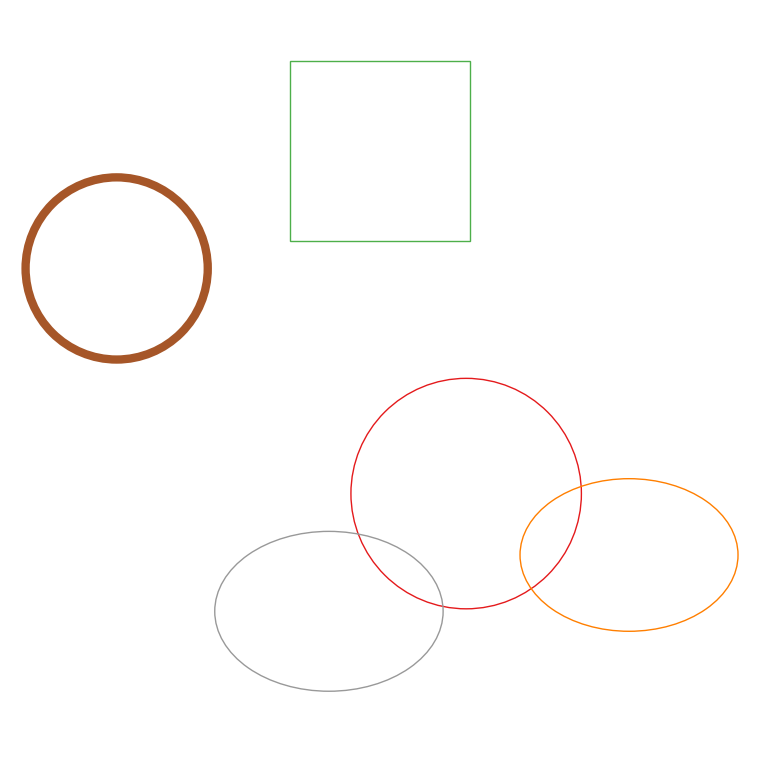[{"shape": "circle", "thickness": 0.5, "radius": 0.75, "center": [0.605, 0.359]}, {"shape": "square", "thickness": 0.5, "radius": 0.58, "center": [0.493, 0.804]}, {"shape": "oval", "thickness": 0.5, "radius": 0.71, "center": [0.817, 0.279]}, {"shape": "circle", "thickness": 3, "radius": 0.59, "center": [0.152, 0.651]}, {"shape": "oval", "thickness": 0.5, "radius": 0.74, "center": [0.427, 0.206]}]